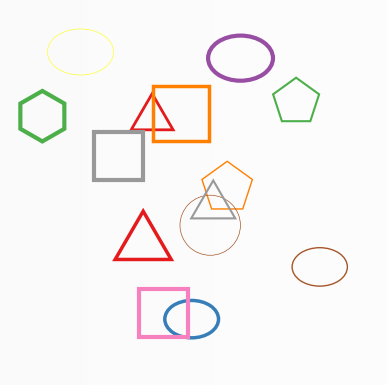[{"shape": "triangle", "thickness": 2, "radius": 0.31, "center": [0.393, 0.694]}, {"shape": "triangle", "thickness": 2.5, "radius": 0.42, "center": [0.369, 0.368]}, {"shape": "oval", "thickness": 2.5, "radius": 0.35, "center": [0.495, 0.171]}, {"shape": "pentagon", "thickness": 1.5, "radius": 0.31, "center": [0.764, 0.736]}, {"shape": "hexagon", "thickness": 3, "radius": 0.33, "center": [0.109, 0.698]}, {"shape": "oval", "thickness": 3, "radius": 0.42, "center": [0.621, 0.849]}, {"shape": "pentagon", "thickness": 1, "radius": 0.34, "center": [0.586, 0.513]}, {"shape": "square", "thickness": 2.5, "radius": 0.36, "center": [0.468, 0.705]}, {"shape": "oval", "thickness": 0.5, "radius": 0.43, "center": [0.208, 0.865]}, {"shape": "circle", "thickness": 0.5, "radius": 0.39, "center": [0.542, 0.415]}, {"shape": "oval", "thickness": 1, "radius": 0.36, "center": [0.825, 0.307]}, {"shape": "square", "thickness": 3, "radius": 0.31, "center": [0.422, 0.187]}, {"shape": "triangle", "thickness": 1.5, "radius": 0.33, "center": [0.55, 0.466]}, {"shape": "square", "thickness": 3, "radius": 0.31, "center": [0.306, 0.594]}]